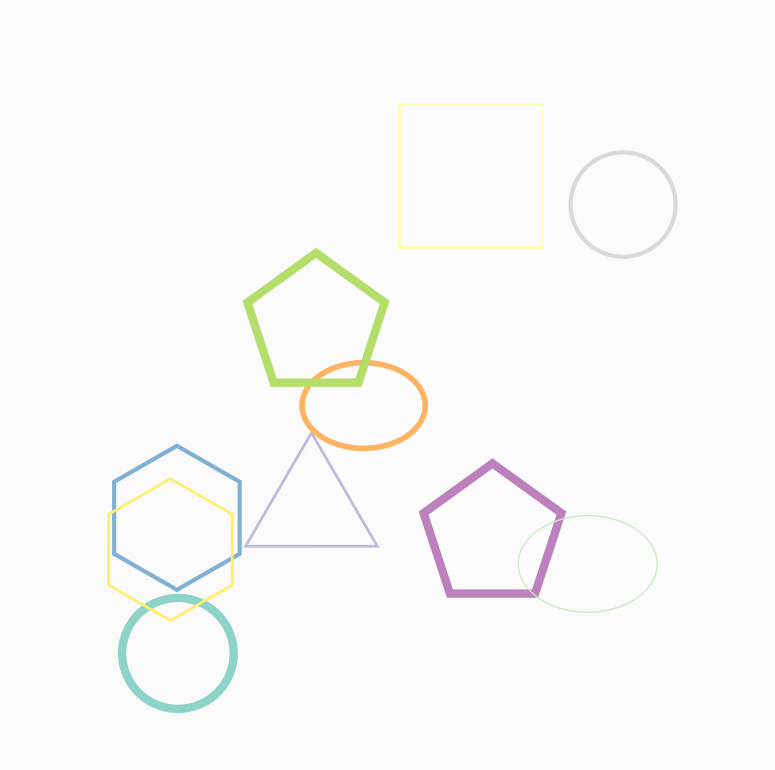[{"shape": "circle", "thickness": 3, "radius": 0.36, "center": [0.23, 0.151]}, {"shape": "square", "thickness": 1, "radius": 0.46, "center": [0.607, 0.772]}, {"shape": "triangle", "thickness": 1, "radius": 0.49, "center": [0.402, 0.34]}, {"shape": "hexagon", "thickness": 1.5, "radius": 0.47, "center": [0.228, 0.328]}, {"shape": "oval", "thickness": 2, "radius": 0.4, "center": [0.469, 0.473]}, {"shape": "pentagon", "thickness": 3, "radius": 0.47, "center": [0.408, 0.578]}, {"shape": "circle", "thickness": 1.5, "radius": 0.34, "center": [0.804, 0.734]}, {"shape": "pentagon", "thickness": 3, "radius": 0.47, "center": [0.635, 0.305]}, {"shape": "oval", "thickness": 0.5, "radius": 0.45, "center": [0.758, 0.268]}, {"shape": "hexagon", "thickness": 1, "radius": 0.46, "center": [0.22, 0.286]}]